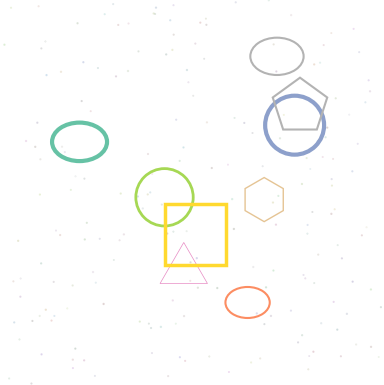[{"shape": "oval", "thickness": 3, "radius": 0.36, "center": [0.207, 0.632]}, {"shape": "oval", "thickness": 1.5, "radius": 0.29, "center": [0.643, 0.214]}, {"shape": "circle", "thickness": 3, "radius": 0.38, "center": [0.765, 0.675]}, {"shape": "triangle", "thickness": 0.5, "radius": 0.36, "center": [0.477, 0.299]}, {"shape": "circle", "thickness": 2, "radius": 0.37, "center": [0.427, 0.488]}, {"shape": "square", "thickness": 2.5, "radius": 0.4, "center": [0.508, 0.391]}, {"shape": "hexagon", "thickness": 1, "radius": 0.29, "center": [0.686, 0.482]}, {"shape": "pentagon", "thickness": 1.5, "radius": 0.37, "center": [0.779, 0.724]}, {"shape": "oval", "thickness": 1.5, "radius": 0.35, "center": [0.719, 0.854]}]